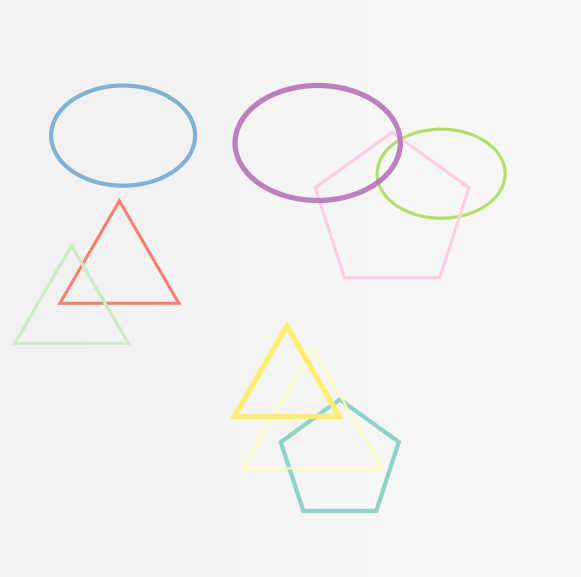[{"shape": "pentagon", "thickness": 2, "radius": 0.53, "center": [0.585, 0.201]}, {"shape": "triangle", "thickness": 1, "radius": 0.69, "center": [0.538, 0.257]}, {"shape": "triangle", "thickness": 1.5, "radius": 0.59, "center": [0.205, 0.533]}, {"shape": "oval", "thickness": 2, "radius": 0.62, "center": [0.212, 0.764]}, {"shape": "oval", "thickness": 1.5, "radius": 0.55, "center": [0.759, 0.698]}, {"shape": "pentagon", "thickness": 1.5, "radius": 0.7, "center": [0.675, 0.631]}, {"shape": "oval", "thickness": 2.5, "radius": 0.71, "center": [0.547, 0.752]}, {"shape": "triangle", "thickness": 1.5, "radius": 0.56, "center": [0.123, 0.461]}, {"shape": "triangle", "thickness": 2.5, "radius": 0.52, "center": [0.494, 0.33]}]